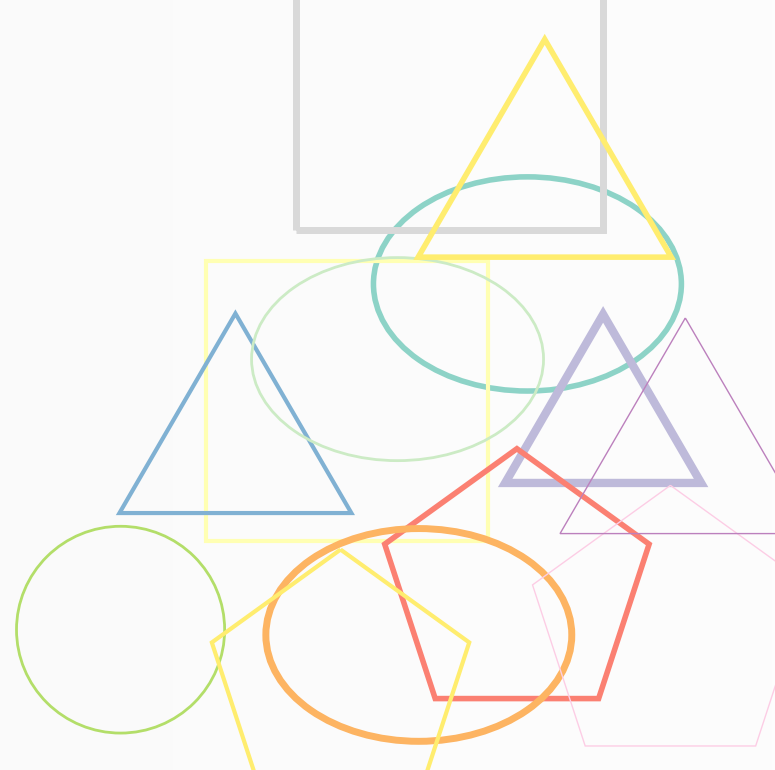[{"shape": "oval", "thickness": 2, "radius": 0.99, "center": [0.681, 0.631]}, {"shape": "square", "thickness": 1.5, "radius": 0.91, "center": [0.448, 0.479]}, {"shape": "triangle", "thickness": 3, "radius": 0.73, "center": [0.778, 0.446]}, {"shape": "pentagon", "thickness": 2, "radius": 0.9, "center": [0.667, 0.238]}, {"shape": "triangle", "thickness": 1.5, "radius": 0.86, "center": [0.304, 0.42]}, {"shape": "oval", "thickness": 2.5, "radius": 0.99, "center": [0.54, 0.175]}, {"shape": "circle", "thickness": 1, "radius": 0.67, "center": [0.156, 0.182]}, {"shape": "pentagon", "thickness": 0.5, "radius": 0.94, "center": [0.865, 0.183]}, {"shape": "square", "thickness": 2.5, "radius": 0.99, "center": [0.58, 0.9]}, {"shape": "triangle", "thickness": 0.5, "radius": 0.93, "center": [0.884, 0.4]}, {"shape": "oval", "thickness": 1, "radius": 0.94, "center": [0.513, 0.534]}, {"shape": "pentagon", "thickness": 1.5, "radius": 0.87, "center": [0.439, 0.112]}, {"shape": "triangle", "thickness": 2, "radius": 0.94, "center": [0.703, 0.76]}]